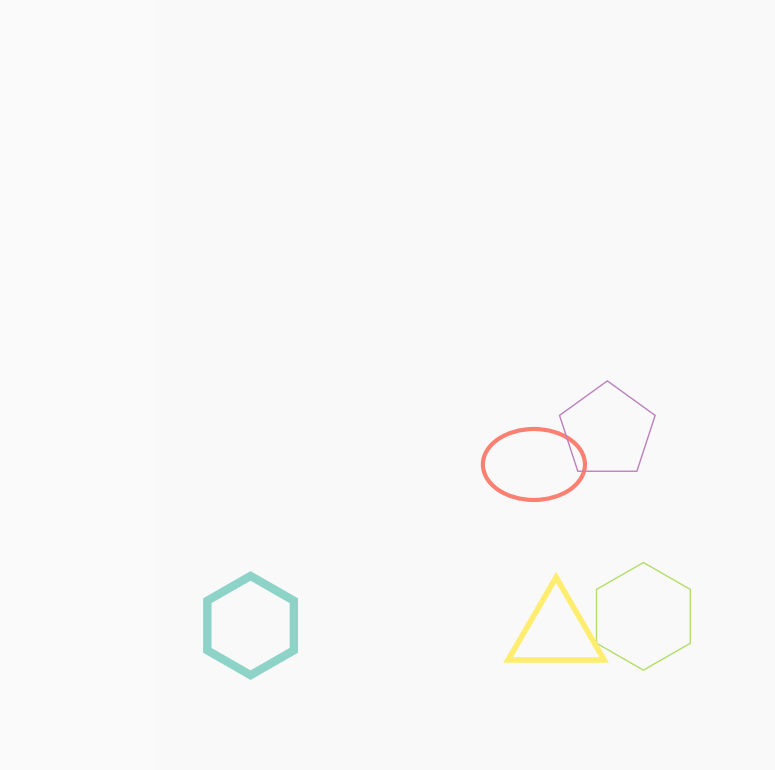[{"shape": "hexagon", "thickness": 3, "radius": 0.32, "center": [0.323, 0.188]}, {"shape": "oval", "thickness": 1.5, "radius": 0.33, "center": [0.689, 0.397]}, {"shape": "hexagon", "thickness": 0.5, "radius": 0.35, "center": [0.83, 0.2]}, {"shape": "pentagon", "thickness": 0.5, "radius": 0.32, "center": [0.784, 0.44]}, {"shape": "triangle", "thickness": 2, "radius": 0.36, "center": [0.718, 0.179]}]